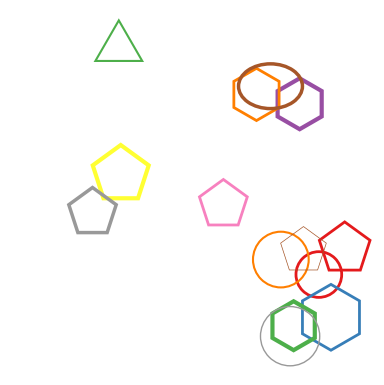[{"shape": "circle", "thickness": 2, "radius": 0.3, "center": [0.828, 0.287]}, {"shape": "pentagon", "thickness": 2, "radius": 0.35, "center": [0.895, 0.354]}, {"shape": "hexagon", "thickness": 2, "radius": 0.43, "center": [0.86, 0.176]}, {"shape": "triangle", "thickness": 1.5, "radius": 0.35, "center": [0.309, 0.877]}, {"shape": "hexagon", "thickness": 3, "radius": 0.32, "center": [0.763, 0.154]}, {"shape": "hexagon", "thickness": 3, "radius": 0.33, "center": [0.778, 0.73]}, {"shape": "hexagon", "thickness": 2, "radius": 0.34, "center": [0.666, 0.755]}, {"shape": "circle", "thickness": 1.5, "radius": 0.36, "center": [0.729, 0.326]}, {"shape": "pentagon", "thickness": 3, "radius": 0.38, "center": [0.314, 0.547]}, {"shape": "oval", "thickness": 2.5, "radius": 0.42, "center": [0.703, 0.776]}, {"shape": "pentagon", "thickness": 0.5, "radius": 0.31, "center": [0.788, 0.349]}, {"shape": "pentagon", "thickness": 2, "radius": 0.33, "center": [0.58, 0.468]}, {"shape": "pentagon", "thickness": 2.5, "radius": 0.32, "center": [0.24, 0.448]}, {"shape": "circle", "thickness": 1, "radius": 0.38, "center": [0.754, 0.127]}]